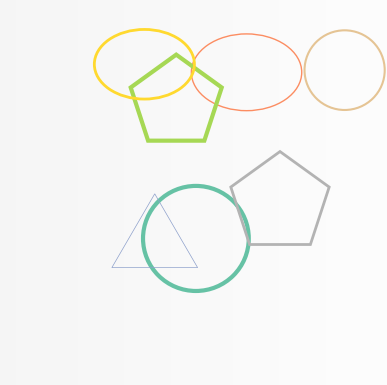[{"shape": "circle", "thickness": 3, "radius": 0.68, "center": [0.506, 0.381]}, {"shape": "oval", "thickness": 1, "radius": 0.71, "center": [0.636, 0.812]}, {"shape": "triangle", "thickness": 0.5, "radius": 0.64, "center": [0.399, 0.369]}, {"shape": "pentagon", "thickness": 3, "radius": 0.62, "center": [0.455, 0.735]}, {"shape": "oval", "thickness": 2, "radius": 0.65, "center": [0.373, 0.833]}, {"shape": "circle", "thickness": 1.5, "radius": 0.52, "center": [0.889, 0.818]}, {"shape": "pentagon", "thickness": 2, "radius": 0.67, "center": [0.723, 0.473]}]